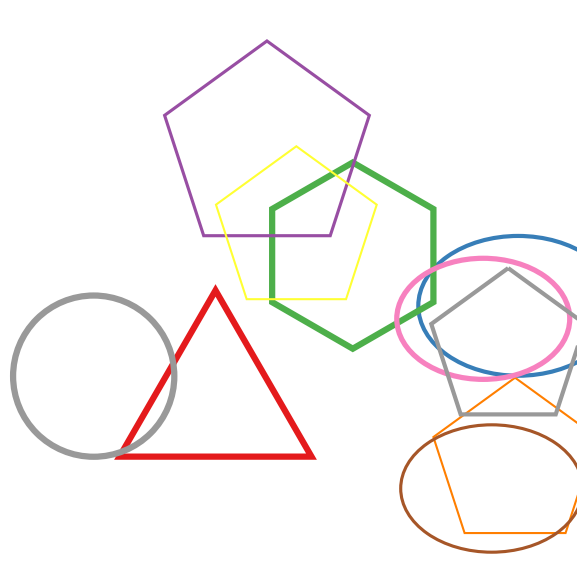[{"shape": "triangle", "thickness": 3, "radius": 0.96, "center": [0.373, 0.304]}, {"shape": "oval", "thickness": 2, "radius": 0.86, "center": [0.897, 0.47]}, {"shape": "hexagon", "thickness": 3, "radius": 0.81, "center": [0.611, 0.557]}, {"shape": "pentagon", "thickness": 1.5, "radius": 0.93, "center": [0.462, 0.742]}, {"shape": "pentagon", "thickness": 1, "radius": 0.74, "center": [0.892, 0.196]}, {"shape": "pentagon", "thickness": 1, "radius": 0.73, "center": [0.513, 0.599]}, {"shape": "oval", "thickness": 1.5, "radius": 0.79, "center": [0.851, 0.153]}, {"shape": "oval", "thickness": 2.5, "radius": 0.75, "center": [0.837, 0.447]}, {"shape": "pentagon", "thickness": 2, "radius": 0.7, "center": [0.88, 0.395]}, {"shape": "circle", "thickness": 3, "radius": 0.7, "center": [0.162, 0.348]}]